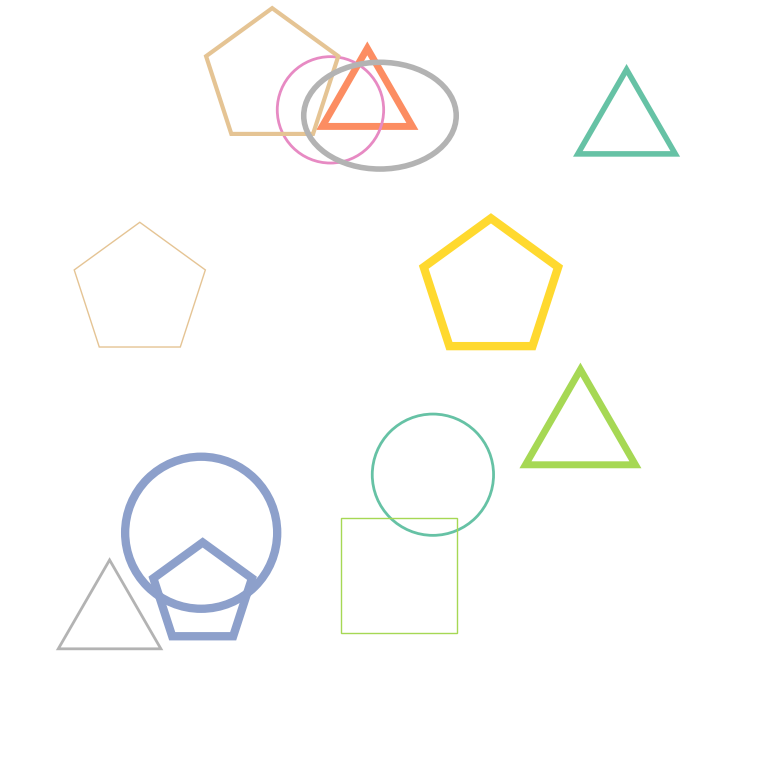[{"shape": "triangle", "thickness": 2, "radius": 0.37, "center": [0.814, 0.837]}, {"shape": "circle", "thickness": 1, "radius": 0.39, "center": [0.562, 0.383]}, {"shape": "triangle", "thickness": 2.5, "radius": 0.34, "center": [0.477, 0.87]}, {"shape": "pentagon", "thickness": 3, "radius": 0.34, "center": [0.263, 0.228]}, {"shape": "circle", "thickness": 3, "radius": 0.49, "center": [0.261, 0.308]}, {"shape": "circle", "thickness": 1, "radius": 0.35, "center": [0.429, 0.857]}, {"shape": "triangle", "thickness": 2.5, "radius": 0.41, "center": [0.754, 0.438]}, {"shape": "square", "thickness": 0.5, "radius": 0.38, "center": [0.518, 0.253]}, {"shape": "pentagon", "thickness": 3, "radius": 0.46, "center": [0.638, 0.625]}, {"shape": "pentagon", "thickness": 0.5, "radius": 0.45, "center": [0.182, 0.622]}, {"shape": "pentagon", "thickness": 1.5, "radius": 0.45, "center": [0.353, 0.899]}, {"shape": "oval", "thickness": 2, "radius": 0.5, "center": [0.493, 0.85]}, {"shape": "triangle", "thickness": 1, "radius": 0.38, "center": [0.142, 0.196]}]